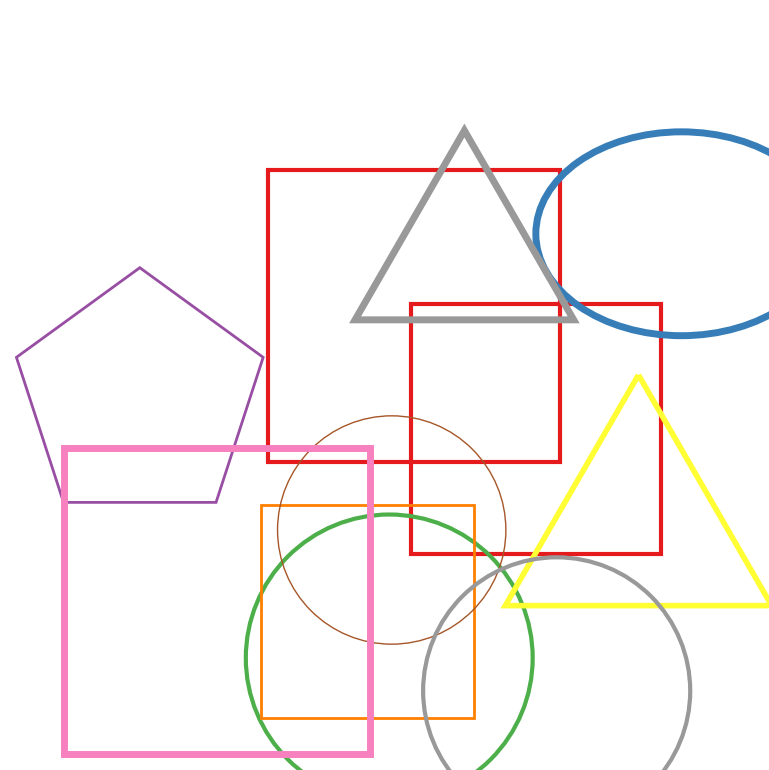[{"shape": "square", "thickness": 1.5, "radius": 0.95, "center": [0.538, 0.59]}, {"shape": "square", "thickness": 1.5, "radius": 0.81, "center": [0.696, 0.443]}, {"shape": "oval", "thickness": 2.5, "radius": 0.95, "center": [0.885, 0.696]}, {"shape": "circle", "thickness": 1.5, "radius": 0.93, "center": [0.506, 0.146]}, {"shape": "pentagon", "thickness": 1, "radius": 0.84, "center": [0.182, 0.484]}, {"shape": "square", "thickness": 1, "radius": 0.69, "center": [0.477, 0.206]}, {"shape": "triangle", "thickness": 2, "radius": 1.0, "center": [0.829, 0.313]}, {"shape": "circle", "thickness": 0.5, "radius": 0.74, "center": [0.509, 0.312]}, {"shape": "square", "thickness": 2.5, "radius": 0.99, "center": [0.282, 0.22]}, {"shape": "circle", "thickness": 1.5, "radius": 0.87, "center": [0.723, 0.103]}, {"shape": "triangle", "thickness": 2.5, "radius": 0.82, "center": [0.603, 0.667]}]